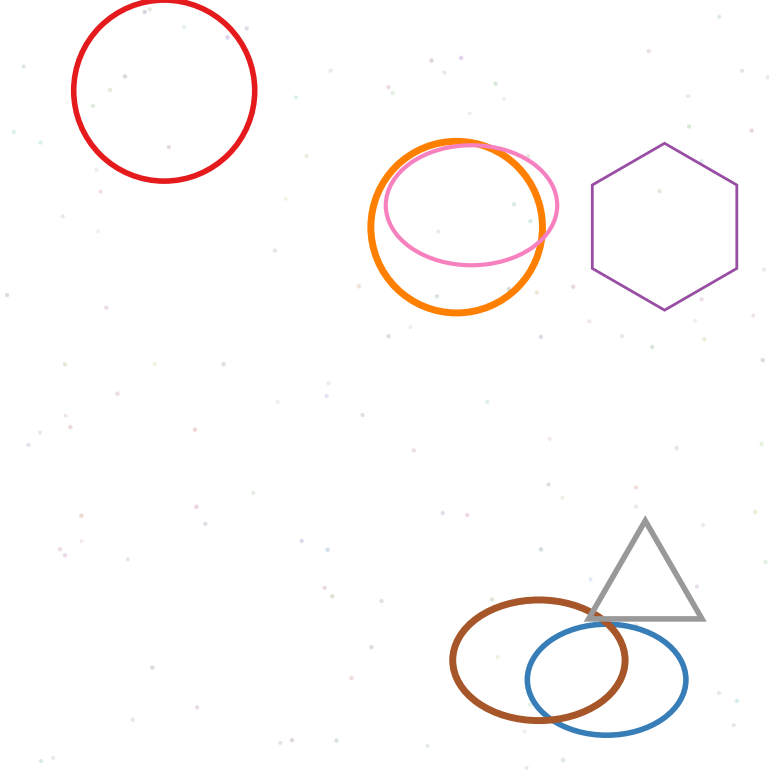[{"shape": "circle", "thickness": 2, "radius": 0.59, "center": [0.213, 0.882]}, {"shape": "oval", "thickness": 2, "radius": 0.51, "center": [0.788, 0.117]}, {"shape": "hexagon", "thickness": 1, "radius": 0.54, "center": [0.863, 0.706]}, {"shape": "circle", "thickness": 2.5, "radius": 0.56, "center": [0.593, 0.705]}, {"shape": "oval", "thickness": 2.5, "radius": 0.56, "center": [0.7, 0.143]}, {"shape": "oval", "thickness": 1.5, "radius": 0.56, "center": [0.612, 0.733]}, {"shape": "triangle", "thickness": 2, "radius": 0.43, "center": [0.838, 0.239]}]